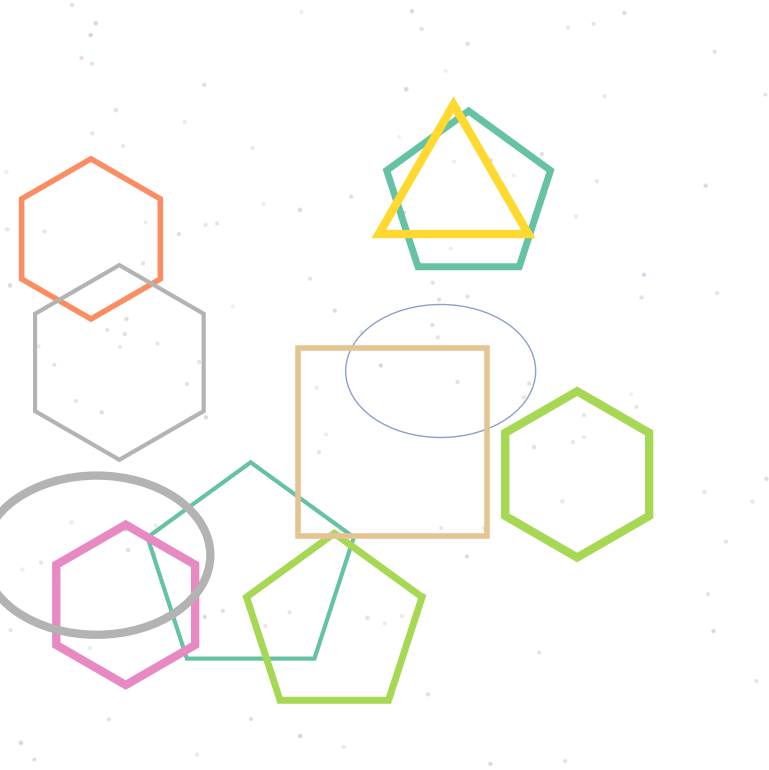[{"shape": "pentagon", "thickness": 2.5, "radius": 0.56, "center": [0.609, 0.744]}, {"shape": "pentagon", "thickness": 1.5, "radius": 0.7, "center": [0.326, 0.259]}, {"shape": "hexagon", "thickness": 2, "radius": 0.52, "center": [0.118, 0.69]}, {"shape": "oval", "thickness": 0.5, "radius": 0.62, "center": [0.572, 0.518]}, {"shape": "hexagon", "thickness": 3, "radius": 0.52, "center": [0.163, 0.214]}, {"shape": "pentagon", "thickness": 2.5, "radius": 0.6, "center": [0.434, 0.188]}, {"shape": "hexagon", "thickness": 3, "radius": 0.54, "center": [0.75, 0.384]}, {"shape": "triangle", "thickness": 3, "radius": 0.56, "center": [0.589, 0.752]}, {"shape": "square", "thickness": 2, "radius": 0.61, "center": [0.51, 0.426]}, {"shape": "hexagon", "thickness": 1.5, "radius": 0.63, "center": [0.155, 0.529]}, {"shape": "oval", "thickness": 3, "radius": 0.74, "center": [0.126, 0.279]}]